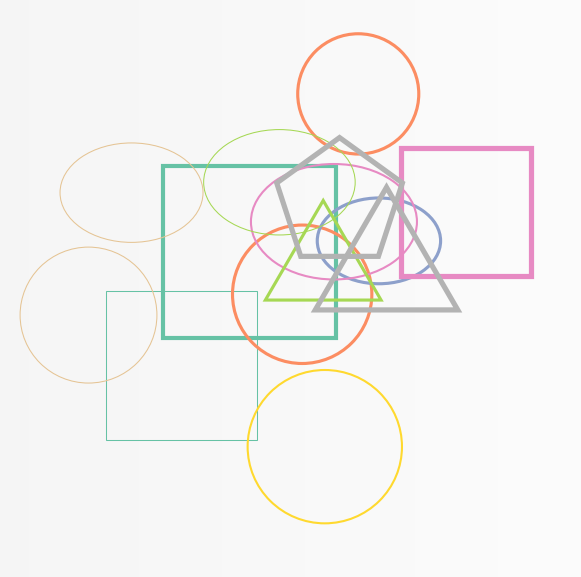[{"shape": "square", "thickness": 2, "radius": 0.75, "center": [0.429, 0.563]}, {"shape": "square", "thickness": 0.5, "radius": 0.65, "center": [0.312, 0.367]}, {"shape": "circle", "thickness": 1.5, "radius": 0.52, "center": [0.616, 0.837]}, {"shape": "circle", "thickness": 1.5, "radius": 0.6, "center": [0.52, 0.49]}, {"shape": "oval", "thickness": 1.5, "radius": 0.53, "center": [0.652, 0.582]}, {"shape": "square", "thickness": 2.5, "radius": 0.56, "center": [0.802, 0.632]}, {"shape": "oval", "thickness": 1, "radius": 0.71, "center": [0.575, 0.615]}, {"shape": "triangle", "thickness": 1.5, "radius": 0.57, "center": [0.556, 0.537]}, {"shape": "oval", "thickness": 0.5, "radius": 0.65, "center": [0.481, 0.684]}, {"shape": "circle", "thickness": 1, "radius": 0.66, "center": [0.559, 0.226]}, {"shape": "circle", "thickness": 0.5, "radius": 0.59, "center": [0.152, 0.454]}, {"shape": "oval", "thickness": 0.5, "radius": 0.61, "center": [0.226, 0.666]}, {"shape": "pentagon", "thickness": 2.5, "radius": 0.57, "center": [0.584, 0.647]}, {"shape": "triangle", "thickness": 2.5, "radius": 0.71, "center": [0.665, 0.533]}]